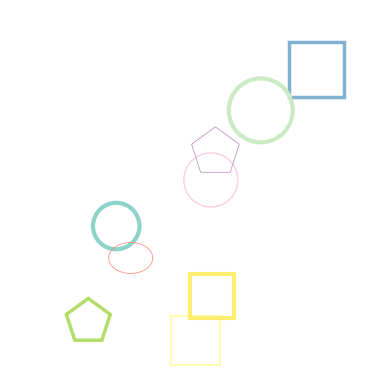[{"shape": "circle", "thickness": 3, "radius": 0.3, "center": [0.302, 0.413]}, {"shape": "square", "thickness": 1.5, "radius": 0.32, "center": [0.509, 0.115]}, {"shape": "oval", "thickness": 0.5, "radius": 0.29, "center": [0.339, 0.33]}, {"shape": "square", "thickness": 2.5, "radius": 0.35, "center": [0.823, 0.819]}, {"shape": "pentagon", "thickness": 2.5, "radius": 0.3, "center": [0.229, 0.165]}, {"shape": "circle", "thickness": 1, "radius": 0.35, "center": [0.548, 0.533]}, {"shape": "pentagon", "thickness": 0.5, "radius": 0.33, "center": [0.56, 0.605]}, {"shape": "circle", "thickness": 3, "radius": 0.42, "center": [0.677, 0.713]}, {"shape": "square", "thickness": 3, "radius": 0.29, "center": [0.551, 0.231]}]